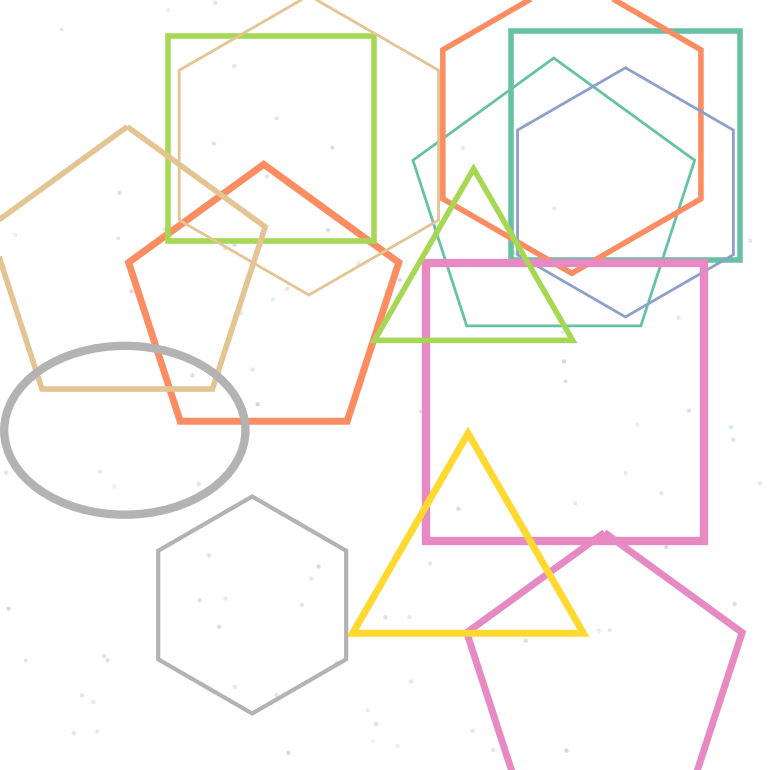[{"shape": "pentagon", "thickness": 1, "radius": 0.96, "center": [0.719, 0.732]}, {"shape": "square", "thickness": 2, "radius": 0.74, "center": [0.812, 0.811]}, {"shape": "hexagon", "thickness": 2, "radius": 0.97, "center": [0.743, 0.839]}, {"shape": "pentagon", "thickness": 2.5, "radius": 0.92, "center": [0.342, 0.602]}, {"shape": "hexagon", "thickness": 1, "radius": 0.81, "center": [0.812, 0.75]}, {"shape": "square", "thickness": 3, "radius": 0.9, "center": [0.734, 0.478]}, {"shape": "pentagon", "thickness": 2.5, "radius": 0.94, "center": [0.785, 0.12]}, {"shape": "triangle", "thickness": 2, "radius": 0.74, "center": [0.615, 0.632]}, {"shape": "square", "thickness": 2, "radius": 0.67, "center": [0.352, 0.82]}, {"shape": "triangle", "thickness": 2.5, "radius": 0.87, "center": [0.608, 0.264]}, {"shape": "hexagon", "thickness": 1, "radius": 0.97, "center": [0.401, 0.811]}, {"shape": "pentagon", "thickness": 2, "radius": 0.94, "center": [0.165, 0.647]}, {"shape": "oval", "thickness": 3, "radius": 0.78, "center": [0.162, 0.441]}, {"shape": "hexagon", "thickness": 1.5, "radius": 0.7, "center": [0.328, 0.214]}]